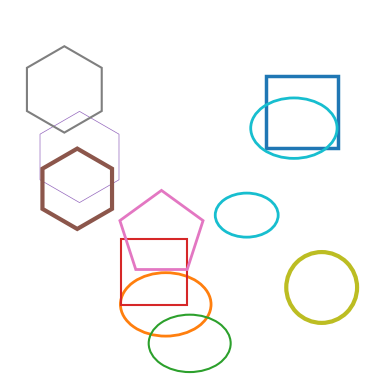[{"shape": "square", "thickness": 2.5, "radius": 0.47, "center": [0.784, 0.708]}, {"shape": "oval", "thickness": 2, "radius": 0.59, "center": [0.431, 0.209]}, {"shape": "oval", "thickness": 1.5, "radius": 0.53, "center": [0.493, 0.108]}, {"shape": "square", "thickness": 1.5, "radius": 0.43, "center": [0.399, 0.293]}, {"shape": "hexagon", "thickness": 0.5, "radius": 0.59, "center": [0.206, 0.592]}, {"shape": "hexagon", "thickness": 3, "radius": 0.52, "center": [0.201, 0.51]}, {"shape": "pentagon", "thickness": 2, "radius": 0.57, "center": [0.419, 0.392]}, {"shape": "hexagon", "thickness": 1.5, "radius": 0.56, "center": [0.167, 0.768]}, {"shape": "circle", "thickness": 3, "radius": 0.46, "center": [0.836, 0.253]}, {"shape": "oval", "thickness": 2, "radius": 0.56, "center": [0.763, 0.667]}, {"shape": "oval", "thickness": 2, "radius": 0.41, "center": [0.641, 0.441]}]